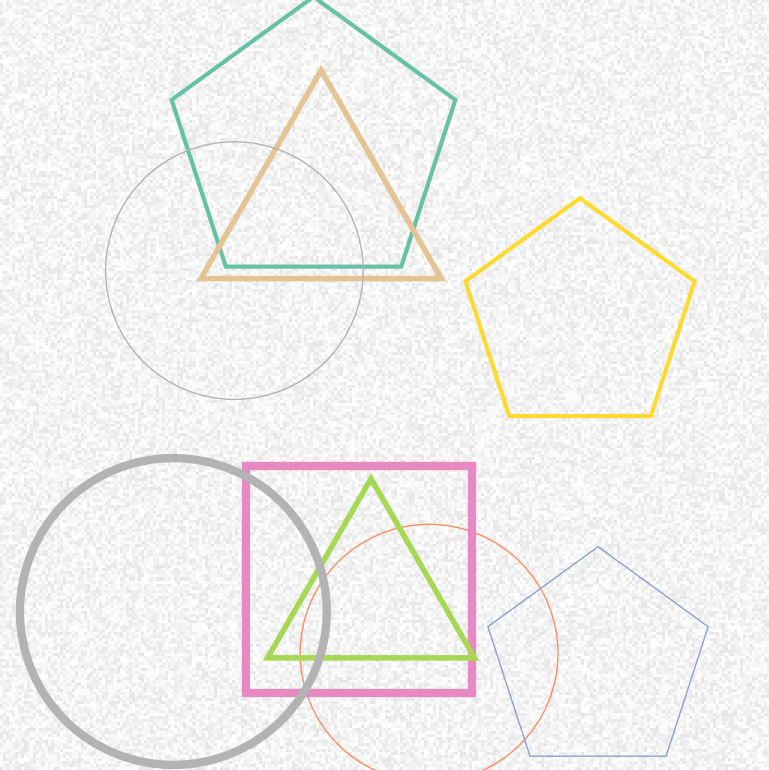[{"shape": "pentagon", "thickness": 1.5, "radius": 0.97, "center": [0.407, 0.81]}, {"shape": "circle", "thickness": 0.5, "radius": 0.84, "center": [0.557, 0.152]}, {"shape": "pentagon", "thickness": 0.5, "radius": 0.75, "center": [0.777, 0.14]}, {"shape": "square", "thickness": 3, "radius": 0.73, "center": [0.466, 0.247]}, {"shape": "triangle", "thickness": 2, "radius": 0.78, "center": [0.482, 0.223]}, {"shape": "pentagon", "thickness": 1.5, "radius": 0.78, "center": [0.753, 0.586]}, {"shape": "triangle", "thickness": 2, "radius": 0.9, "center": [0.417, 0.728]}, {"shape": "circle", "thickness": 0.5, "radius": 0.84, "center": [0.304, 0.649]}, {"shape": "circle", "thickness": 3, "radius": 1.0, "center": [0.225, 0.206]}]